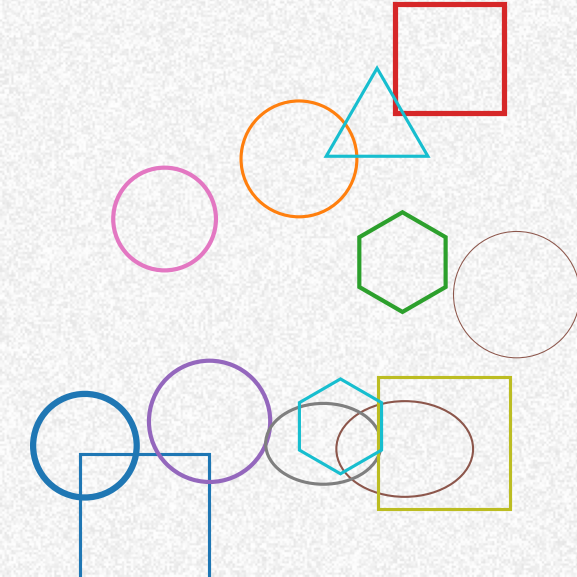[{"shape": "square", "thickness": 1.5, "radius": 0.56, "center": [0.25, 0.1]}, {"shape": "circle", "thickness": 3, "radius": 0.45, "center": [0.147, 0.227]}, {"shape": "circle", "thickness": 1.5, "radius": 0.5, "center": [0.518, 0.724]}, {"shape": "hexagon", "thickness": 2, "radius": 0.43, "center": [0.697, 0.545]}, {"shape": "square", "thickness": 2.5, "radius": 0.47, "center": [0.778, 0.897]}, {"shape": "circle", "thickness": 2, "radius": 0.52, "center": [0.363, 0.27]}, {"shape": "oval", "thickness": 1, "radius": 0.59, "center": [0.701, 0.222]}, {"shape": "circle", "thickness": 0.5, "radius": 0.55, "center": [0.895, 0.489]}, {"shape": "circle", "thickness": 2, "radius": 0.44, "center": [0.285, 0.62]}, {"shape": "oval", "thickness": 1.5, "radius": 0.5, "center": [0.56, 0.231]}, {"shape": "square", "thickness": 1.5, "radius": 0.57, "center": [0.768, 0.232]}, {"shape": "hexagon", "thickness": 1.5, "radius": 0.41, "center": [0.59, 0.261]}, {"shape": "triangle", "thickness": 1.5, "radius": 0.51, "center": [0.653, 0.779]}]